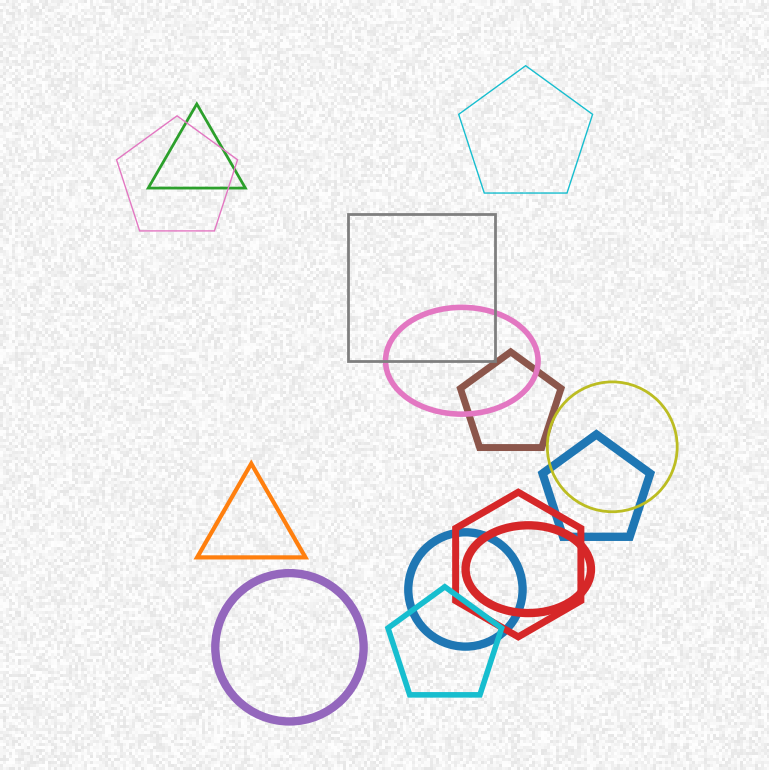[{"shape": "circle", "thickness": 3, "radius": 0.37, "center": [0.604, 0.234]}, {"shape": "pentagon", "thickness": 3, "radius": 0.37, "center": [0.775, 0.362]}, {"shape": "triangle", "thickness": 1.5, "radius": 0.41, "center": [0.326, 0.317]}, {"shape": "triangle", "thickness": 1, "radius": 0.36, "center": [0.256, 0.792]}, {"shape": "oval", "thickness": 3, "radius": 0.41, "center": [0.686, 0.261]}, {"shape": "hexagon", "thickness": 2.5, "radius": 0.47, "center": [0.673, 0.267]}, {"shape": "circle", "thickness": 3, "radius": 0.48, "center": [0.376, 0.159]}, {"shape": "pentagon", "thickness": 2.5, "radius": 0.34, "center": [0.663, 0.474]}, {"shape": "pentagon", "thickness": 0.5, "radius": 0.41, "center": [0.23, 0.767]}, {"shape": "oval", "thickness": 2, "radius": 0.5, "center": [0.6, 0.531]}, {"shape": "square", "thickness": 1, "radius": 0.48, "center": [0.547, 0.626]}, {"shape": "circle", "thickness": 1, "radius": 0.42, "center": [0.795, 0.42]}, {"shape": "pentagon", "thickness": 0.5, "radius": 0.46, "center": [0.683, 0.823]}, {"shape": "pentagon", "thickness": 2, "radius": 0.39, "center": [0.578, 0.16]}]